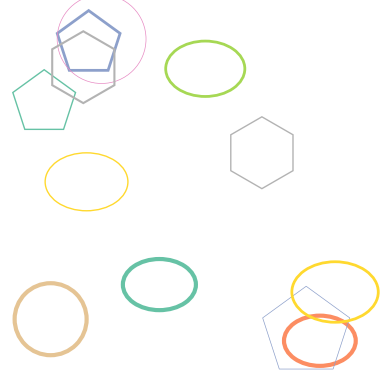[{"shape": "oval", "thickness": 3, "radius": 0.47, "center": [0.414, 0.261]}, {"shape": "pentagon", "thickness": 1, "radius": 0.43, "center": [0.115, 0.733]}, {"shape": "oval", "thickness": 3, "radius": 0.47, "center": [0.831, 0.115]}, {"shape": "pentagon", "thickness": 2, "radius": 0.43, "center": [0.23, 0.887]}, {"shape": "pentagon", "thickness": 0.5, "radius": 0.59, "center": [0.795, 0.138]}, {"shape": "circle", "thickness": 0.5, "radius": 0.58, "center": [0.264, 0.899]}, {"shape": "oval", "thickness": 2, "radius": 0.51, "center": [0.533, 0.821]}, {"shape": "oval", "thickness": 2, "radius": 0.56, "center": [0.87, 0.242]}, {"shape": "oval", "thickness": 1, "radius": 0.54, "center": [0.225, 0.528]}, {"shape": "circle", "thickness": 3, "radius": 0.47, "center": [0.131, 0.171]}, {"shape": "hexagon", "thickness": 1, "radius": 0.47, "center": [0.68, 0.603]}, {"shape": "hexagon", "thickness": 1.5, "radius": 0.47, "center": [0.216, 0.825]}]